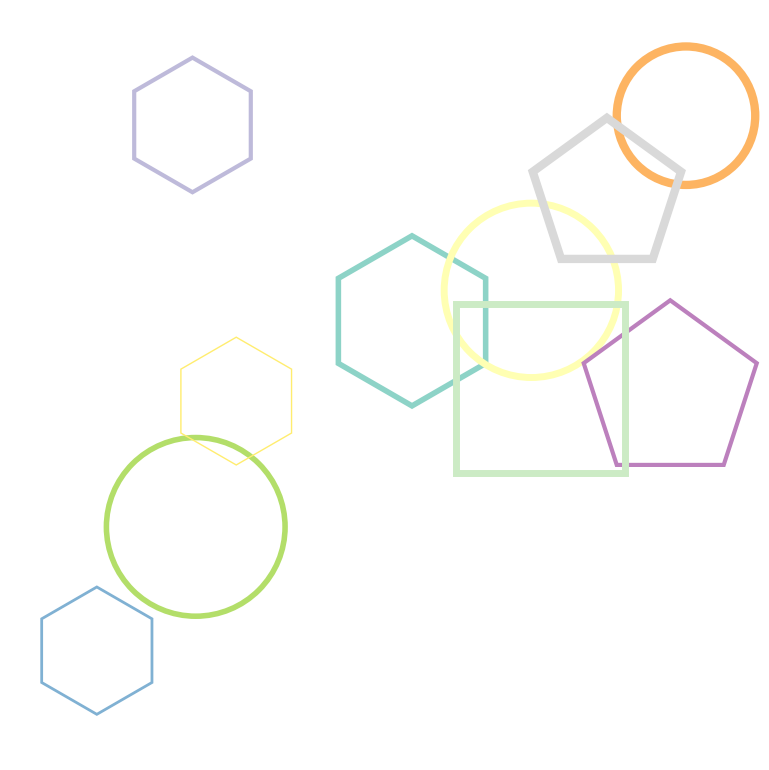[{"shape": "hexagon", "thickness": 2, "radius": 0.55, "center": [0.535, 0.583]}, {"shape": "circle", "thickness": 2.5, "radius": 0.57, "center": [0.69, 0.623]}, {"shape": "hexagon", "thickness": 1.5, "radius": 0.44, "center": [0.25, 0.838]}, {"shape": "hexagon", "thickness": 1, "radius": 0.41, "center": [0.126, 0.155]}, {"shape": "circle", "thickness": 3, "radius": 0.45, "center": [0.891, 0.85]}, {"shape": "circle", "thickness": 2, "radius": 0.58, "center": [0.254, 0.316]}, {"shape": "pentagon", "thickness": 3, "radius": 0.51, "center": [0.788, 0.746]}, {"shape": "pentagon", "thickness": 1.5, "radius": 0.59, "center": [0.87, 0.492]}, {"shape": "square", "thickness": 2.5, "radius": 0.55, "center": [0.702, 0.495]}, {"shape": "hexagon", "thickness": 0.5, "radius": 0.41, "center": [0.307, 0.479]}]